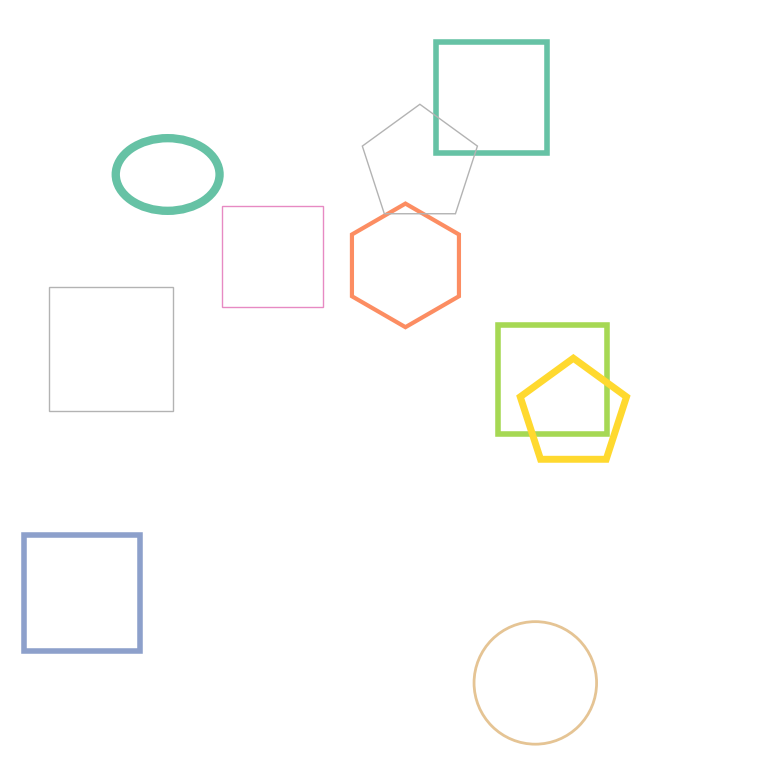[{"shape": "square", "thickness": 2, "radius": 0.36, "center": [0.638, 0.874]}, {"shape": "oval", "thickness": 3, "radius": 0.34, "center": [0.218, 0.773]}, {"shape": "hexagon", "thickness": 1.5, "radius": 0.4, "center": [0.527, 0.655]}, {"shape": "square", "thickness": 2, "radius": 0.38, "center": [0.107, 0.23]}, {"shape": "square", "thickness": 0.5, "radius": 0.33, "center": [0.354, 0.667]}, {"shape": "square", "thickness": 2, "radius": 0.35, "center": [0.718, 0.507]}, {"shape": "pentagon", "thickness": 2.5, "radius": 0.36, "center": [0.745, 0.462]}, {"shape": "circle", "thickness": 1, "radius": 0.4, "center": [0.695, 0.113]}, {"shape": "pentagon", "thickness": 0.5, "radius": 0.39, "center": [0.545, 0.786]}, {"shape": "square", "thickness": 0.5, "radius": 0.4, "center": [0.145, 0.547]}]